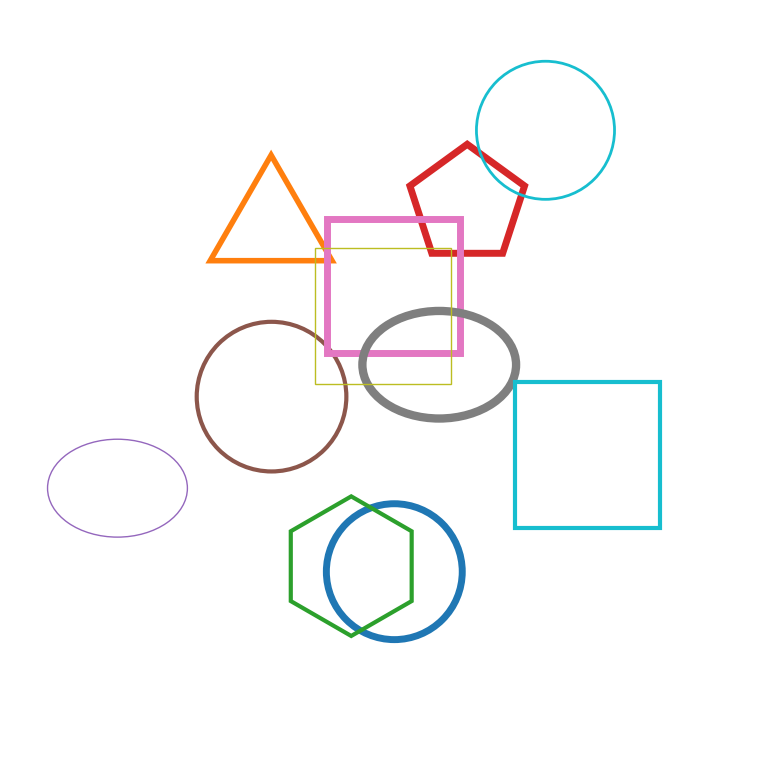[{"shape": "circle", "thickness": 2.5, "radius": 0.44, "center": [0.512, 0.258]}, {"shape": "triangle", "thickness": 2, "radius": 0.46, "center": [0.352, 0.707]}, {"shape": "hexagon", "thickness": 1.5, "radius": 0.45, "center": [0.456, 0.265]}, {"shape": "pentagon", "thickness": 2.5, "radius": 0.39, "center": [0.607, 0.734]}, {"shape": "oval", "thickness": 0.5, "radius": 0.45, "center": [0.153, 0.366]}, {"shape": "circle", "thickness": 1.5, "radius": 0.49, "center": [0.353, 0.485]}, {"shape": "square", "thickness": 2.5, "radius": 0.43, "center": [0.511, 0.629]}, {"shape": "oval", "thickness": 3, "radius": 0.5, "center": [0.57, 0.526]}, {"shape": "square", "thickness": 0.5, "radius": 0.44, "center": [0.498, 0.59]}, {"shape": "circle", "thickness": 1, "radius": 0.45, "center": [0.708, 0.831]}, {"shape": "square", "thickness": 1.5, "radius": 0.47, "center": [0.763, 0.409]}]